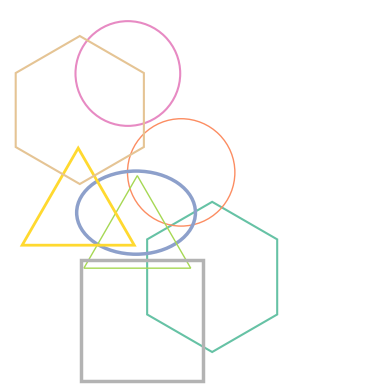[{"shape": "hexagon", "thickness": 1.5, "radius": 0.98, "center": [0.551, 0.281]}, {"shape": "circle", "thickness": 1, "radius": 0.7, "center": [0.471, 0.552]}, {"shape": "oval", "thickness": 2.5, "radius": 0.77, "center": [0.353, 0.448]}, {"shape": "circle", "thickness": 1.5, "radius": 0.68, "center": [0.332, 0.809]}, {"shape": "triangle", "thickness": 1, "radius": 0.8, "center": [0.357, 0.384]}, {"shape": "triangle", "thickness": 2, "radius": 0.84, "center": [0.203, 0.447]}, {"shape": "hexagon", "thickness": 1.5, "radius": 0.96, "center": [0.207, 0.714]}, {"shape": "square", "thickness": 2.5, "radius": 0.79, "center": [0.369, 0.168]}]